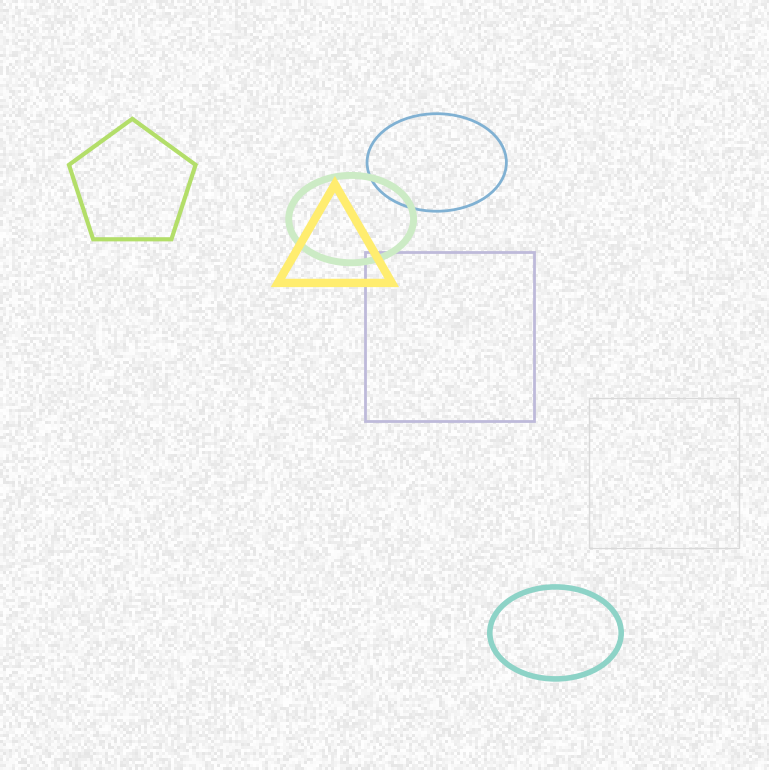[{"shape": "oval", "thickness": 2, "radius": 0.43, "center": [0.721, 0.178]}, {"shape": "square", "thickness": 1, "radius": 0.55, "center": [0.584, 0.563]}, {"shape": "oval", "thickness": 1, "radius": 0.45, "center": [0.567, 0.789]}, {"shape": "pentagon", "thickness": 1.5, "radius": 0.43, "center": [0.172, 0.759]}, {"shape": "square", "thickness": 0.5, "radius": 0.49, "center": [0.862, 0.385]}, {"shape": "oval", "thickness": 2.5, "radius": 0.41, "center": [0.456, 0.715]}, {"shape": "triangle", "thickness": 3, "radius": 0.43, "center": [0.435, 0.675]}]